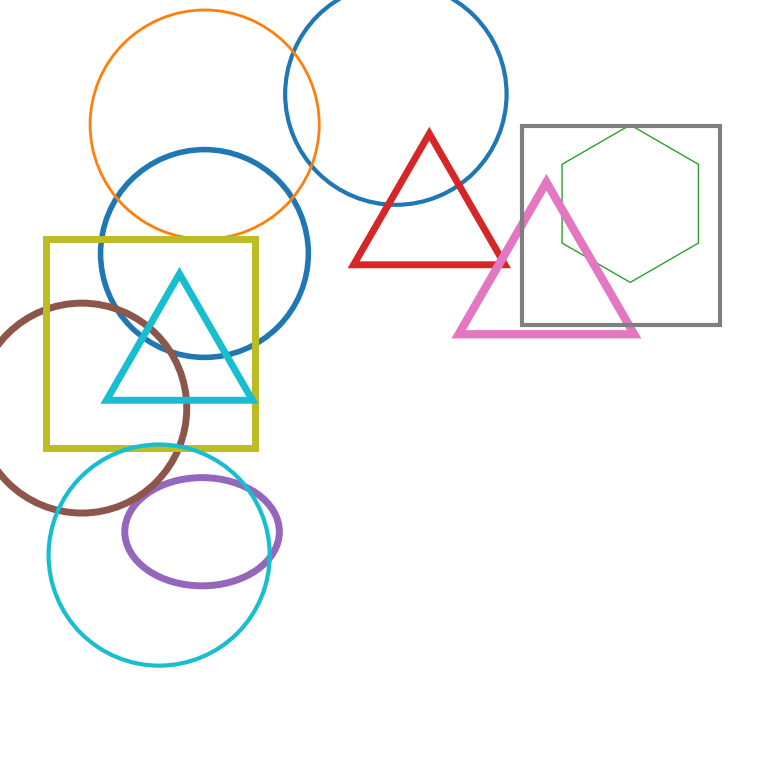[{"shape": "circle", "thickness": 2, "radius": 0.67, "center": [0.266, 0.671]}, {"shape": "circle", "thickness": 1.5, "radius": 0.72, "center": [0.514, 0.878]}, {"shape": "circle", "thickness": 1, "radius": 0.74, "center": [0.266, 0.838]}, {"shape": "hexagon", "thickness": 0.5, "radius": 0.51, "center": [0.819, 0.735]}, {"shape": "triangle", "thickness": 2.5, "radius": 0.57, "center": [0.558, 0.713]}, {"shape": "oval", "thickness": 2.5, "radius": 0.5, "center": [0.262, 0.309]}, {"shape": "circle", "thickness": 2.5, "radius": 0.68, "center": [0.106, 0.47]}, {"shape": "triangle", "thickness": 3, "radius": 0.66, "center": [0.71, 0.632]}, {"shape": "square", "thickness": 1.5, "radius": 0.64, "center": [0.807, 0.707]}, {"shape": "square", "thickness": 2.5, "radius": 0.68, "center": [0.196, 0.554]}, {"shape": "circle", "thickness": 1.5, "radius": 0.72, "center": [0.207, 0.279]}, {"shape": "triangle", "thickness": 2.5, "radius": 0.55, "center": [0.233, 0.535]}]